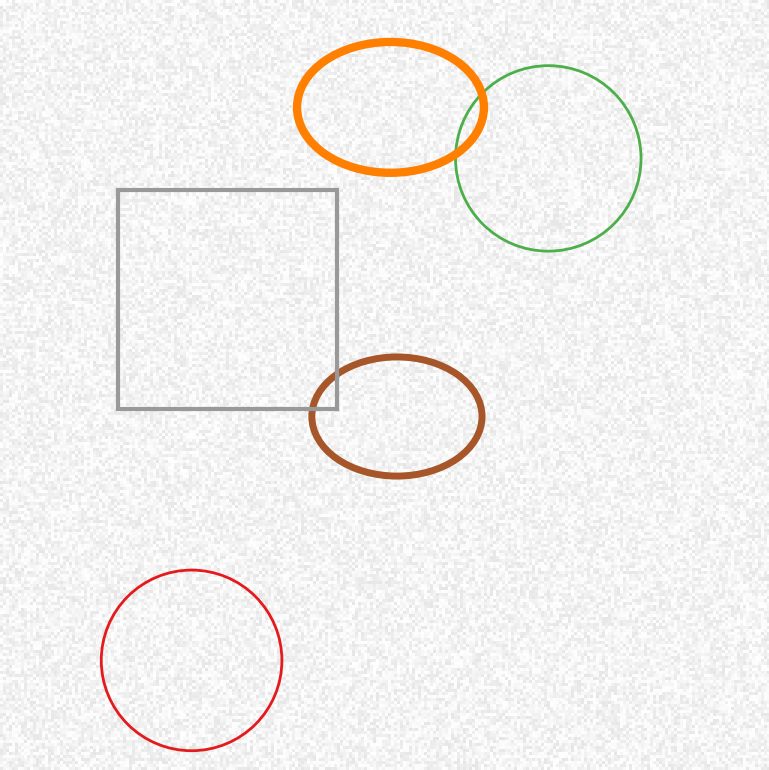[{"shape": "circle", "thickness": 1, "radius": 0.59, "center": [0.249, 0.142]}, {"shape": "circle", "thickness": 1, "radius": 0.6, "center": [0.712, 0.794]}, {"shape": "oval", "thickness": 3, "radius": 0.61, "center": [0.507, 0.861]}, {"shape": "oval", "thickness": 2.5, "radius": 0.55, "center": [0.515, 0.459]}, {"shape": "square", "thickness": 1.5, "radius": 0.71, "center": [0.296, 0.611]}]